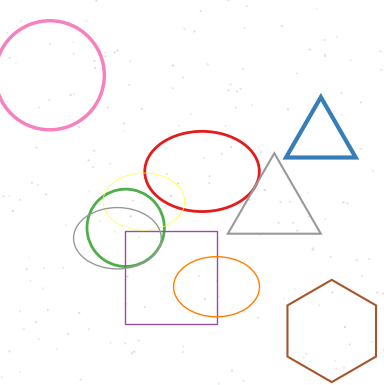[{"shape": "oval", "thickness": 2, "radius": 0.74, "center": [0.525, 0.555]}, {"shape": "triangle", "thickness": 3, "radius": 0.52, "center": [0.833, 0.643]}, {"shape": "circle", "thickness": 2, "radius": 0.5, "center": [0.326, 0.408]}, {"shape": "square", "thickness": 1, "radius": 0.6, "center": [0.444, 0.28]}, {"shape": "oval", "thickness": 1, "radius": 0.56, "center": [0.562, 0.255]}, {"shape": "oval", "thickness": 0.5, "radius": 0.53, "center": [0.374, 0.476]}, {"shape": "hexagon", "thickness": 1.5, "radius": 0.66, "center": [0.862, 0.14]}, {"shape": "circle", "thickness": 2.5, "radius": 0.71, "center": [0.129, 0.805]}, {"shape": "oval", "thickness": 1, "radius": 0.57, "center": [0.305, 0.381]}, {"shape": "triangle", "thickness": 1.5, "radius": 0.7, "center": [0.713, 0.463]}]